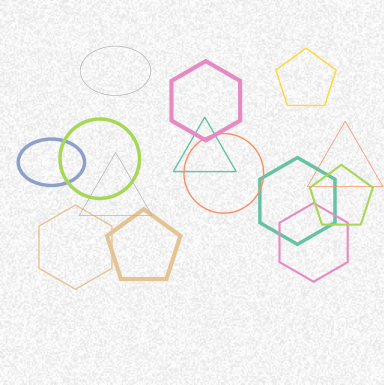[{"shape": "hexagon", "thickness": 2.5, "radius": 0.56, "center": [0.773, 0.478]}, {"shape": "triangle", "thickness": 1, "radius": 0.47, "center": [0.532, 0.601]}, {"shape": "circle", "thickness": 1, "radius": 0.52, "center": [0.581, 0.55]}, {"shape": "triangle", "thickness": 0.5, "radius": 0.57, "center": [0.897, 0.572]}, {"shape": "oval", "thickness": 2.5, "radius": 0.43, "center": [0.134, 0.578]}, {"shape": "hexagon", "thickness": 3, "radius": 0.51, "center": [0.535, 0.738]}, {"shape": "hexagon", "thickness": 1.5, "radius": 0.51, "center": [0.815, 0.37]}, {"shape": "pentagon", "thickness": 1.5, "radius": 0.43, "center": [0.887, 0.486]}, {"shape": "circle", "thickness": 2.5, "radius": 0.52, "center": [0.259, 0.588]}, {"shape": "pentagon", "thickness": 1, "radius": 0.41, "center": [0.795, 0.793]}, {"shape": "pentagon", "thickness": 3, "radius": 0.5, "center": [0.373, 0.356]}, {"shape": "hexagon", "thickness": 1, "radius": 0.55, "center": [0.196, 0.358]}, {"shape": "oval", "thickness": 0.5, "radius": 0.46, "center": [0.3, 0.816]}, {"shape": "triangle", "thickness": 0.5, "radius": 0.55, "center": [0.3, 0.495]}]